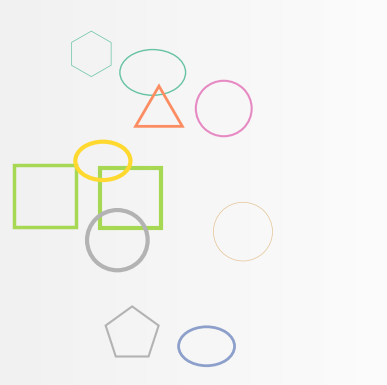[{"shape": "oval", "thickness": 1, "radius": 0.42, "center": [0.394, 0.812]}, {"shape": "hexagon", "thickness": 0.5, "radius": 0.3, "center": [0.236, 0.86]}, {"shape": "triangle", "thickness": 2, "radius": 0.35, "center": [0.41, 0.707]}, {"shape": "oval", "thickness": 2, "radius": 0.36, "center": [0.533, 0.101]}, {"shape": "circle", "thickness": 1.5, "radius": 0.36, "center": [0.577, 0.718]}, {"shape": "square", "thickness": 2.5, "radius": 0.4, "center": [0.116, 0.492]}, {"shape": "square", "thickness": 3, "radius": 0.39, "center": [0.337, 0.486]}, {"shape": "oval", "thickness": 3, "radius": 0.36, "center": [0.265, 0.582]}, {"shape": "circle", "thickness": 0.5, "radius": 0.38, "center": [0.627, 0.398]}, {"shape": "circle", "thickness": 3, "radius": 0.39, "center": [0.303, 0.376]}, {"shape": "pentagon", "thickness": 1.5, "radius": 0.36, "center": [0.341, 0.132]}]